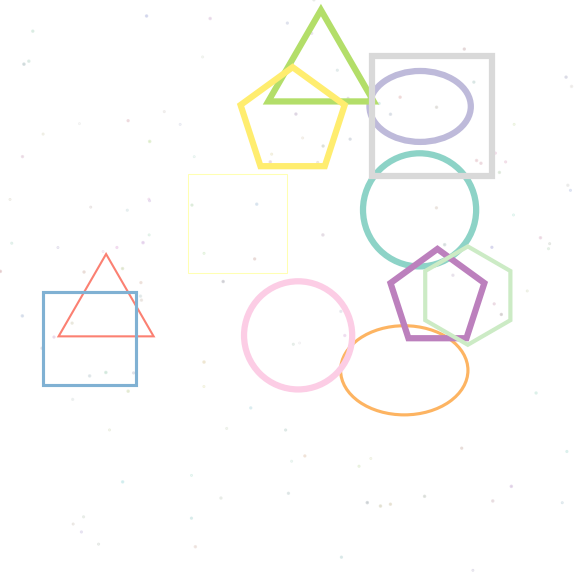[{"shape": "circle", "thickness": 3, "radius": 0.49, "center": [0.727, 0.636]}, {"shape": "square", "thickness": 0.5, "radius": 0.43, "center": [0.411, 0.612]}, {"shape": "oval", "thickness": 3, "radius": 0.44, "center": [0.728, 0.815]}, {"shape": "triangle", "thickness": 1, "radius": 0.48, "center": [0.184, 0.464]}, {"shape": "square", "thickness": 1.5, "radius": 0.4, "center": [0.155, 0.412]}, {"shape": "oval", "thickness": 1.5, "radius": 0.55, "center": [0.7, 0.358]}, {"shape": "triangle", "thickness": 3, "radius": 0.53, "center": [0.556, 0.876]}, {"shape": "circle", "thickness": 3, "radius": 0.47, "center": [0.516, 0.418]}, {"shape": "square", "thickness": 3, "radius": 0.52, "center": [0.748, 0.799]}, {"shape": "pentagon", "thickness": 3, "radius": 0.43, "center": [0.757, 0.483]}, {"shape": "hexagon", "thickness": 2, "radius": 0.43, "center": [0.81, 0.487]}, {"shape": "pentagon", "thickness": 3, "radius": 0.47, "center": [0.507, 0.788]}]